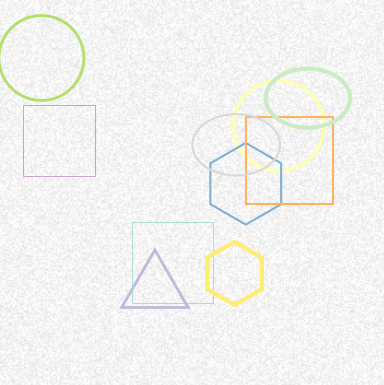[{"shape": "square", "thickness": 0.5, "radius": 0.52, "center": [0.449, 0.318]}, {"shape": "circle", "thickness": 2.5, "radius": 0.59, "center": [0.724, 0.673]}, {"shape": "triangle", "thickness": 2, "radius": 0.5, "center": [0.402, 0.251]}, {"shape": "hexagon", "thickness": 1.5, "radius": 0.53, "center": [0.638, 0.523]}, {"shape": "square", "thickness": 1.5, "radius": 0.56, "center": [0.751, 0.582]}, {"shape": "circle", "thickness": 2, "radius": 0.55, "center": [0.108, 0.849]}, {"shape": "oval", "thickness": 1.5, "radius": 0.57, "center": [0.613, 0.624]}, {"shape": "square", "thickness": 0.5, "radius": 0.47, "center": [0.153, 0.635]}, {"shape": "oval", "thickness": 3, "radius": 0.55, "center": [0.8, 0.745]}, {"shape": "hexagon", "thickness": 3, "radius": 0.41, "center": [0.609, 0.29]}]